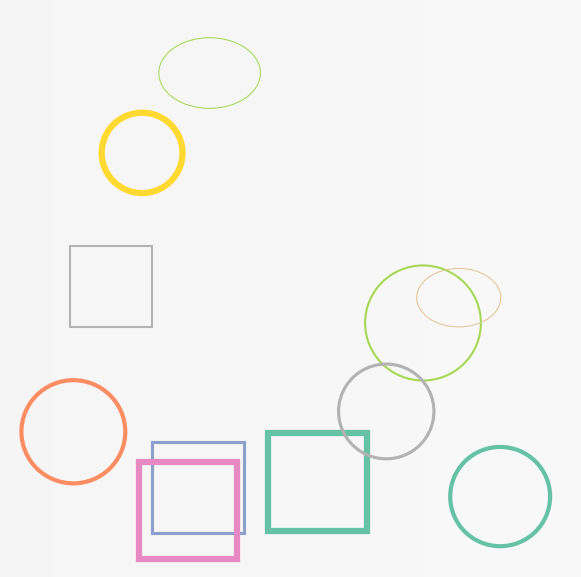[{"shape": "circle", "thickness": 2, "radius": 0.43, "center": [0.86, 0.139]}, {"shape": "square", "thickness": 3, "radius": 0.43, "center": [0.547, 0.164]}, {"shape": "circle", "thickness": 2, "radius": 0.45, "center": [0.126, 0.252]}, {"shape": "square", "thickness": 1.5, "radius": 0.4, "center": [0.34, 0.155]}, {"shape": "square", "thickness": 3, "radius": 0.42, "center": [0.323, 0.116]}, {"shape": "circle", "thickness": 1, "radius": 0.5, "center": [0.728, 0.44]}, {"shape": "oval", "thickness": 0.5, "radius": 0.44, "center": [0.361, 0.873]}, {"shape": "circle", "thickness": 3, "radius": 0.35, "center": [0.244, 0.734]}, {"shape": "oval", "thickness": 0.5, "radius": 0.36, "center": [0.789, 0.484]}, {"shape": "square", "thickness": 1, "radius": 0.35, "center": [0.191, 0.503]}, {"shape": "circle", "thickness": 1.5, "radius": 0.41, "center": [0.665, 0.287]}]